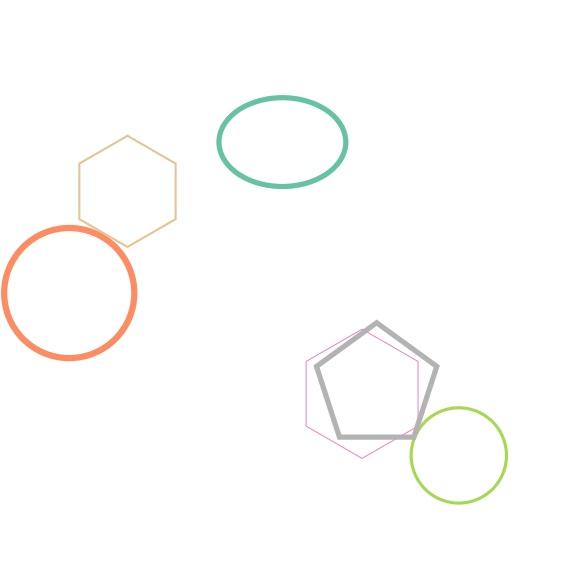[{"shape": "oval", "thickness": 2.5, "radius": 0.55, "center": [0.489, 0.753]}, {"shape": "circle", "thickness": 3, "radius": 0.56, "center": [0.12, 0.492]}, {"shape": "hexagon", "thickness": 0.5, "radius": 0.56, "center": [0.627, 0.317]}, {"shape": "circle", "thickness": 1.5, "radius": 0.41, "center": [0.794, 0.21]}, {"shape": "hexagon", "thickness": 1, "radius": 0.48, "center": [0.221, 0.668]}, {"shape": "pentagon", "thickness": 2.5, "radius": 0.55, "center": [0.652, 0.331]}]